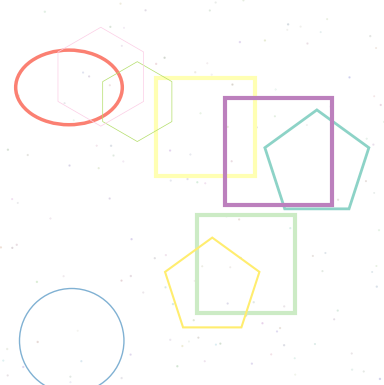[{"shape": "pentagon", "thickness": 2, "radius": 0.71, "center": [0.823, 0.572]}, {"shape": "square", "thickness": 3, "radius": 0.64, "center": [0.534, 0.67]}, {"shape": "oval", "thickness": 2.5, "radius": 0.69, "center": [0.179, 0.773]}, {"shape": "circle", "thickness": 1, "radius": 0.68, "center": [0.186, 0.115]}, {"shape": "hexagon", "thickness": 0.5, "radius": 0.52, "center": [0.357, 0.736]}, {"shape": "hexagon", "thickness": 0.5, "radius": 0.64, "center": [0.262, 0.801]}, {"shape": "square", "thickness": 3, "radius": 0.7, "center": [0.723, 0.607]}, {"shape": "square", "thickness": 3, "radius": 0.64, "center": [0.639, 0.315]}, {"shape": "pentagon", "thickness": 1.5, "radius": 0.64, "center": [0.551, 0.254]}]